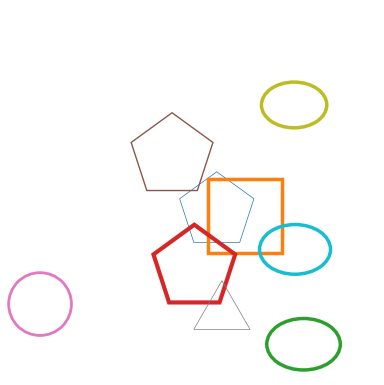[{"shape": "pentagon", "thickness": 0.5, "radius": 0.51, "center": [0.563, 0.452]}, {"shape": "square", "thickness": 2.5, "radius": 0.48, "center": [0.636, 0.439]}, {"shape": "oval", "thickness": 2.5, "radius": 0.48, "center": [0.788, 0.106]}, {"shape": "pentagon", "thickness": 3, "radius": 0.56, "center": [0.505, 0.305]}, {"shape": "pentagon", "thickness": 1, "radius": 0.56, "center": [0.447, 0.595]}, {"shape": "circle", "thickness": 2, "radius": 0.41, "center": [0.104, 0.21]}, {"shape": "triangle", "thickness": 0.5, "radius": 0.42, "center": [0.576, 0.187]}, {"shape": "oval", "thickness": 2.5, "radius": 0.42, "center": [0.764, 0.727]}, {"shape": "oval", "thickness": 2.5, "radius": 0.46, "center": [0.766, 0.352]}]